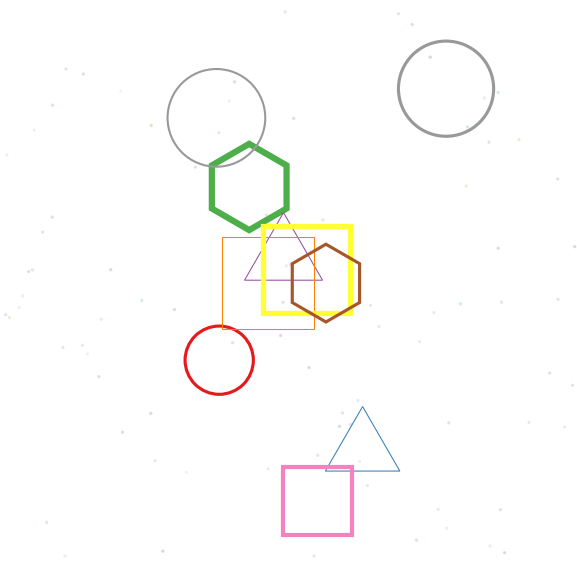[{"shape": "circle", "thickness": 1.5, "radius": 0.3, "center": [0.38, 0.375]}, {"shape": "triangle", "thickness": 0.5, "radius": 0.37, "center": [0.628, 0.221]}, {"shape": "hexagon", "thickness": 3, "radius": 0.37, "center": [0.432, 0.675]}, {"shape": "triangle", "thickness": 0.5, "radius": 0.39, "center": [0.491, 0.553]}, {"shape": "square", "thickness": 0.5, "radius": 0.4, "center": [0.463, 0.509]}, {"shape": "square", "thickness": 2.5, "radius": 0.38, "center": [0.53, 0.532]}, {"shape": "hexagon", "thickness": 1.5, "radius": 0.34, "center": [0.564, 0.509]}, {"shape": "square", "thickness": 2, "radius": 0.3, "center": [0.549, 0.131]}, {"shape": "circle", "thickness": 1, "radius": 0.42, "center": [0.375, 0.795]}, {"shape": "circle", "thickness": 1.5, "radius": 0.41, "center": [0.772, 0.846]}]